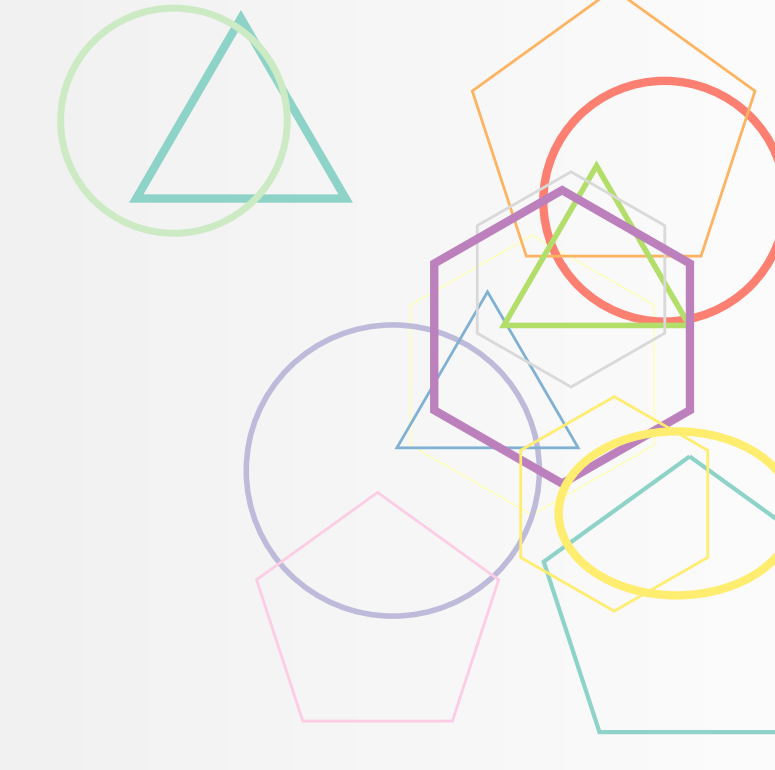[{"shape": "pentagon", "thickness": 1.5, "radius": 0.99, "center": [0.89, 0.209]}, {"shape": "triangle", "thickness": 3, "radius": 0.78, "center": [0.311, 0.82]}, {"shape": "hexagon", "thickness": 0.5, "radius": 0.91, "center": [0.687, 0.513]}, {"shape": "circle", "thickness": 2, "radius": 0.95, "center": [0.507, 0.389]}, {"shape": "circle", "thickness": 3, "radius": 0.78, "center": [0.857, 0.739]}, {"shape": "triangle", "thickness": 1, "radius": 0.68, "center": [0.629, 0.486]}, {"shape": "pentagon", "thickness": 1, "radius": 0.96, "center": [0.792, 0.823]}, {"shape": "triangle", "thickness": 2, "radius": 0.69, "center": [0.77, 0.646]}, {"shape": "pentagon", "thickness": 1, "radius": 0.82, "center": [0.487, 0.196]}, {"shape": "hexagon", "thickness": 1, "radius": 0.7, "center": [0.737, 0.637]}, {"shape": "hexagon", "thickness": 3, "radius": 0.95, "center": [0.725, 0.563]}, {"shape": "circle", "thickness": 2.5, "radius": 0.73, "center": [0.224, 0.843]}, {"shape": "oval", "thickness": 3, "radius": 0.76, "center": [0.873, 0.333]}, {"shape": "hexagon", "thickness": 1, "radius": 0.7, "center": [0.793, 0.346]}]